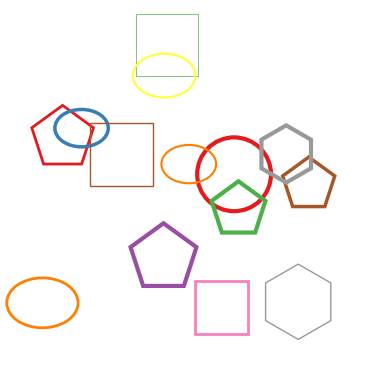[{"shape": "pentagon", "thickness": 2, "radius": 0.42, "center": [0.163, 0.642]}, {"shape": "circle", "thickness": 3, "radius": 0.48, "center": [0.608, 0.547]}, {"shape": "oval", "thickness": 2.5, "radius": 0.35, "center": [0.212, 0.667]}, {"shape": "pentagon", "thickness": 3, "radius": 0.37, "center": [0.619, 0.455]}, {"shape": "square", "thickness": 0.5, "radius": 0.41, "center": [0.434, 0.883]}, {"shape": "pentagon", "thickness": 3, "radius": 0.45, "center": [0.425, 0.33]}, {"shape": "oval", "thickness": 1.5, "radius": 0.36, "center": [0.49, 0.574]}, {"shape": "oval", "thickness": 2, "radius": 0.46, "center": [0.11, 0.213]}, {"shape": "oval", "thickness": 1.5, "radius": 0.41, "center": [0.426, 0.804]}, {"shape": "square", "thickness": 1, "radius": 0.41, "center": [0.315, 0.598]}, {"shape": "pentagon", "thickness": 2.5, "radius": 0.36, "center": [0.802, 0.521]}, {"shape": "square", "thickness": 2, "radius": 0.35, "center": [0.576, 0.201]}, {"shape": "hexagon", "thickness": 1, "radius": 0.49, "center": [0.775, 0.216]}, {"shape": "hexagon", "thickness": 3, "radius": 0.37, "center": [0.743, 0.6]}]